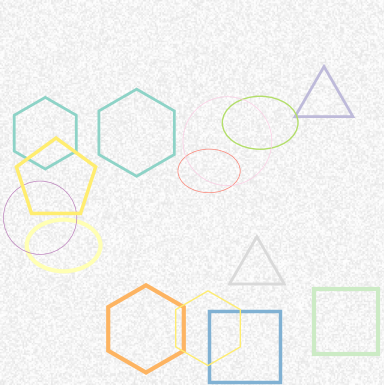[{"shape": "hexagon", "thickness": 2, "radius": 0.47, "center": [0.118, 0.654]}, {"shape": "hexagon", "thickness": 2, "radius": 0.57, "center": [0.355, 0.655]}, {"shape": "oval", "thickness": 3, "radius": 0.48, "center": [0.165, 0.362]}, {"shape": "triangle", "thickness": 2, "radius": 0.43, "center": [0.842, 0.74]}, {"shape": "oval", "thickness": 0.5, "radius": 0.4, "center": [0.543, 0.556]}, {"shape": "square", "thickness": 2.5, "radius": 0.46, "center": [0.635, 0.1]}, {"shape": "hexagon", "thickness": 3, "radius": 0.57, "center": [0.379, 0.146]}, {"shape": "oval", "thickness": 1, "radius": 0.49, "center": [0.676, 0.681]}, {"shape": "circle", "thickness": 0.5, "radius": 0.58, "center": [0.591, 0.633]}, {"shape": "triangle", "thickness": 2, "radius": 0.41, "center": [0.667, 0.303]}, {"shape": "circle", "thickness": 0.5, "radius": 0.48, "center": [0.104, 0.434]}, {"shape": "square", "thickness": 3, "radius": 0.42, "center": [0.898, 0.165]}, {"shape": "pentagon", "thickness": 2.5, "radius": 0.54, "center": [0.146, 0.533]}, {"shape": "hexagon", "thickness": 1, "radius": 0.48, "center": [0.54, 0.147]}]